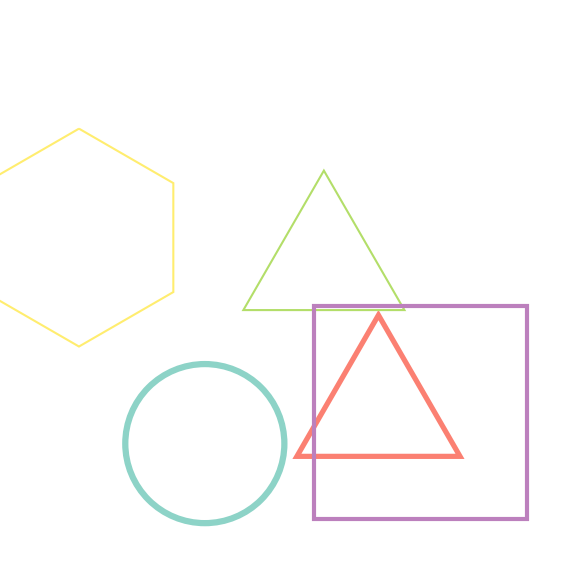[{"shape": "circle", "thickness": 3, "radius": 0.69, "center": [0.355, 0.231]}, {"shape": "triangle", "thickness": 2.5, "radius": 0.82, "center": [0.655, 0.29]}, {"shape": "triangle", "thickness": 1, "radius": 0.81, "center": [0.561, 0.543]}, {"shape": "square", "thickness": 2, "radius": 0.92, "center": [0.728, 0.285]}, {"shape": "hexagon", "thickness": 1, "radius": 0.94, "center": [0.137, 0.588]}]